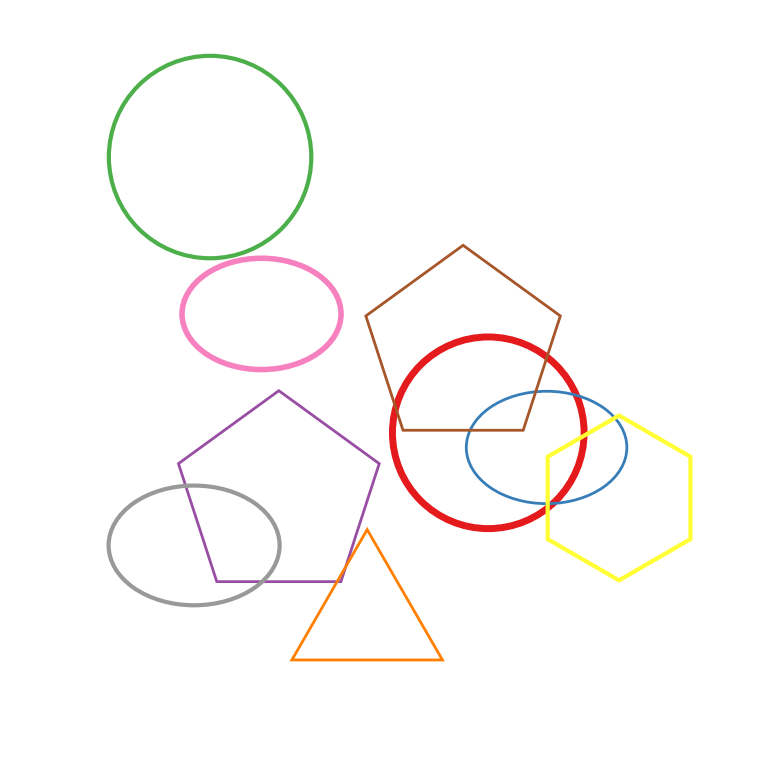[{"shape": "circle", "thickness": 2.5, "radius": 0.62, "center": [0.634, 0.438]}, {"shape": "oval", "thickness": 1, "radius": 0.52, "center": [0.71, 0.419]}, {"shape": "circle", "thickness": 1.5, "radius": 0.66, "center": [0.273, 0.796]}, {"shape": "pentagon", "thickness": 1, "radius": 0.69, "center": [0.362, 0.356]}, {"shape": "triangle", "thickness": 1, "radius": 0.56, "center": [0.477, 0.199]}, {"shape": "hexagon", "thickness": 1.5, "radius": 0.54, "center": [0.804, 0.353]}, {"shape": "pentagon", "thickness": 1, "radius": 0.66, "center": [0.601, 0.549]}, {"shape": "oval", "thickness": 2, "radius": 0.52, "center": [0.34, 0.592]}, {"shape": "oval", "thickness": 1.5, "radius": 0.56, "center": [0.252, 0.292]}]